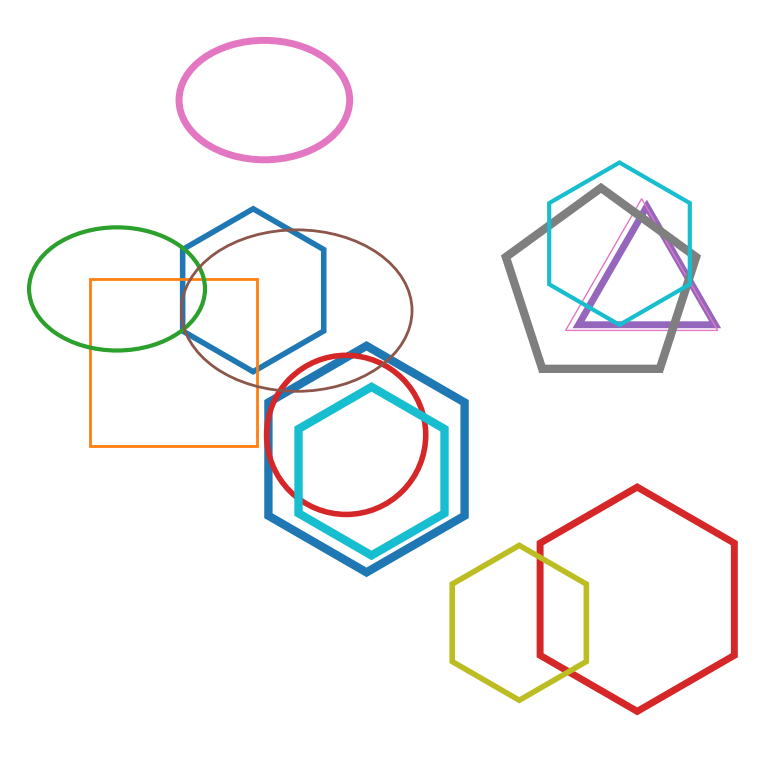[{"shape": "hexagon", "thickness": 3, "radius": 0.74, "center": [0.476, 0.404]}, {"shape": "hexagon", "thickness": 2, "radius": 0.53, "center": [0.329, 0.623]}, {"shape": "square", "thickness": 1, "radius": 0.54, "center": [0.225, 0.529]}, {"shape": "oval", "thickness": 1.5, "radius": 0.57, "center": [0.152, 0.625]}, {"shape": "circle", "thickness": 2, "radius": 0.52, "center": [0.45, 0.435]}, {"shape": "hexagon", "thickness": 2.5, "radius": 0.73, "center": [0.828, 0.222]}, {"shape": "triangle", "thickness": 2.5, "radius": 0.51, "center": [0.84, 0.629]}, {"shape": "oval", "thickness": 1, "radius": 0.75, "center": [0.385, 0.597]}, {"shape": "oval", "thickness": 2.5, "radius": 0.55, "center": [0.343, 0.87]}, {"shape": "triangle", "thickness": 0.5, "radius": 0.57, "center": [0.833, 0.628]}, {"shape": "pentagon", "thickness": 3, "radius": 0.65, "center": [0.781, 0.626]}, {"shape": "hexagon", "thickness": 2, "radius": 0.5, "center": [0.674, 0.191]}, {"shape": "hexagon", "thickness": 3, "radius": 0.55, "center": [0.482, 0.388]}, {"shape": "hexagon", "thickness": 1.5, "radius": 0.53, "center": [0.805, 0.684]}]